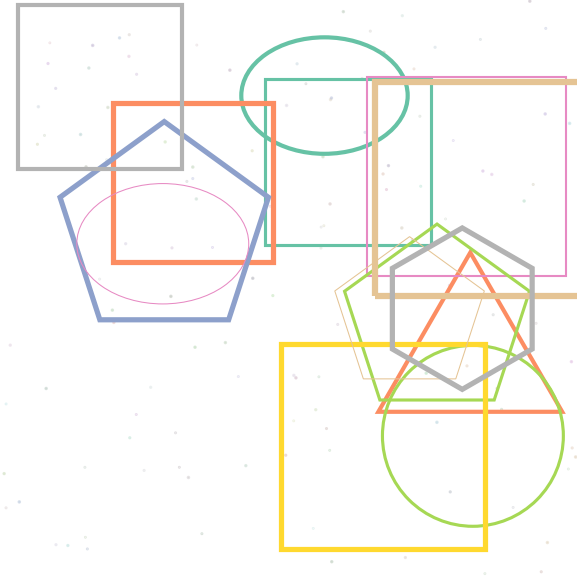[{"shape": "square", "thickness": 1.5, "radius": 0.72, "center": [0.602, 0.719]}, {"shape": "oval", "thickness": 2, "radius": 0.72, "center": [0.562, 0.834]}, {"shape": "square", "thickness": 2.5, "radius": 0.69, "center": [0.334, 0.683]}, {"shape": "triangle", "thickness": 2, "radius": 0.92, "center": [0.814, 0.378]}, {"shape": "pentagon", "thickness": 2.5, "radius": 0.95, "center": [0.284, 0.599]}, {"shape": "oval", "thickness": 0.5, "radius": 0.74, "center": [0.282, 0.577]}, {"shape": "square", "thickness": 1, "radius": 0.86, "center": [0.808, 0.694]}, {"shape": "pentagon", "thickness": 1.5, "radius": 0.84, "center": [0.757, 0.443]}, {"shape": "circle", "thickness": 1.5, "radius": 0.78, "center": [0.819, 0.244]}, {"shape": "square", "thickness": 2.5, "radius": 0.89, "center": [0.663, 0.225]}, {"shape": "pentagon", "thickness": 0.5, "radius": 0.68, "center": [0.709, 0.453]}, {"shape": "square", "thickness": 3, "radius": 0.93, "center": [0.835, 0.672]}, {"shape": "square", "thickness": 2, "radius": 0.71, "center": [0.173, 0.848]}, {"shape": "hexagon", "thickness": 2.5, "radius": 0.7, "center": [0.8, 0.465]}]